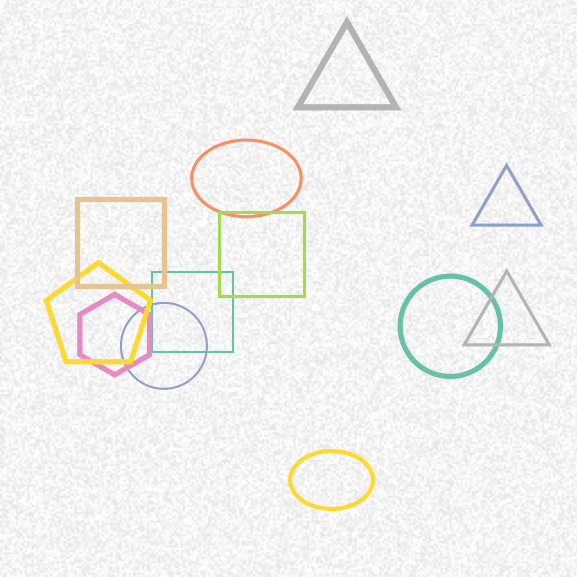[{"shape": "square", "thickness": 1, "radius": 0.35, "center": [0.333, 0.459]}, {"shape": "circle", "thickness": 2.5, "radius": 0.43, "center": [0.78, 0.434]}, {"shape": "oval", "thickness": 1.5, "radius": 0.47, "center": [0.427, 0.69]}, {"shape": "triangle", "thickness": 1.5, "radius": 0.34, "center": [0.877, 0.644]}, {"shape": "circle", "thickness": 1, "radius": 0.37, "center": [0.284, 0.4]}, {"shape": "hexagon", "thickness": 2.5, "radius": 0.35, "center": [0.199, 0.42]}, {"shape": "square", "thickness": 1.5, "radius": 0.37, "center": [0.453, 0.56]}, {"shape": "oval", "thickness": 2, "radius": 0.36, "center": [0.574, 0.168]}, {"shape": "pentagon", "thickness": 2.5, "radius": 0.47, "center": [0.17, 0.45]}, {"shape": "square", "thickness": 2.5, "radius": 0.37, "center": [0.209, 0.579]}, {"shape": "triangle", "thickness": 1.5, "radius": 0.43, "center": [0.877, 0.445]}, {"shape": "triangle", "thickness": 3, "radius": 0.49, "center": [0.601, 0.862]}]